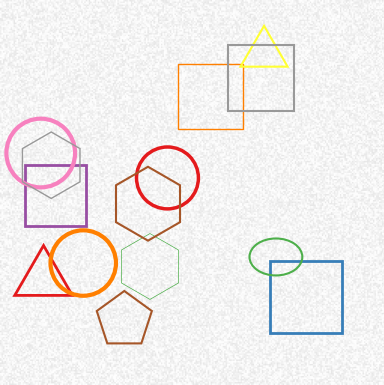[{"shape": "circle", "thickness": 2.5, "radius": 0.4, "center": [0.435, 0.538]}, {"shape": "triangle", "thickness": 2, "radius": 0.43, "center": [0.113, 0.276]}, {"shape": "square", "thickness": 2, "radius": 0.47, "center": [0.795, 0.228]}, {"shape": "hexagon", "thickness": 0.5, "radius": 0.43, "center": [0.39, 0.308]}, {"shape": "oval", "thickness": 1.5, "radius": 0.34, "center": [0.717, 0.333]}, {"shape": "square", "thickness": 2, "radius": 0.39, "center": [0.144, 0.493]}, {"shape": "circle", "thickness": 3, "radius": 0.43, "center": [0.216, 0.317]}, {"shape": "square", "thickness": 1, "radius": 0.42, "center": [0.546, 0.75]}, {"shape": "triangle", "thickness": 1.5, "radius": 0.35, "center": [0.686, 0.862]}, {"shape": "pentagon", "thickness": 1.5, "radius": 0.38, "center": [0.323, 0.169]}, {"shape": "hexagon", "thickness": 1.5, "radius": 0.48, "center": [0.384, 0.471]}, {"shape": "circle", "thickness": 3, "radius": 0.45, "center": [0.106, 0.603]}, {"shape": "square", "thickness": 1.5, "radius": 0.43, "center": [0.677, 0.797]}, {"shape": "hexagon", "thickness": 1, "radius": 0.43, "center": [0.133, 0.571]}]